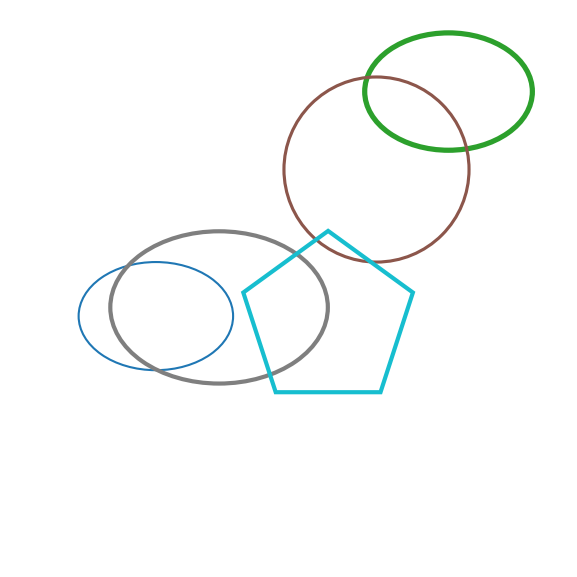[{"shape": "oval", "thickness": 1, "radius": 0.67, "center": [0.27, 0.452]}, {"shape": "oval", "thickness": 2.5, "radius": 0.73, "center": [0.777, 0.841]}, {"shape": "circle", "thickness": 1.5, "radius": 0.8, "center": [0.652, 0.706]}, {"shape": "oval", "thickness": 2, "radius": 0.94, "center": [0.379, 0.467]}, {"shape": "pentagon", "thickness": 2, "radius": 0.77, "center": [0.568, 0.445]}]